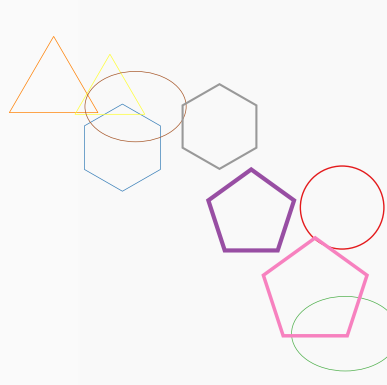[{"shape": "circle", "thickness": 1, "radius": 0.54, "center": [0.883, 0.461]}, {"shape": "hexagon", "thickness": 0.5, "radius": 0.57, "center": [0.316, 0.616]}, {"shape": "oval", "thickness": 0.5, "radius": 0.69, "center": [0.891, 0.133]}, {"shape": "pentagon", "thickness": 3, "radius": 0.58, "center": [0.648, 0.444]}, {"shape": "triangle", "thickness": 0.5, "radius": 0.66, "center": [0.138, 0.773]}, {"shape": "triangle", "thickness": 0.5, "radius": 0.52, "center": [0.284, 0.755]}, {"shape": "oval", "thickness": 0.5, "radius": 0.65, "center": [0.35, 0.723]}, {"shape": "pentagon", "thickness": 2.5, "radius": 0.7, "center": [0.813, 0.242]}, {"shape": "hexagon", "thickness": 1.5, "radius": 0.55, "center": [0.566, 0.671]}]